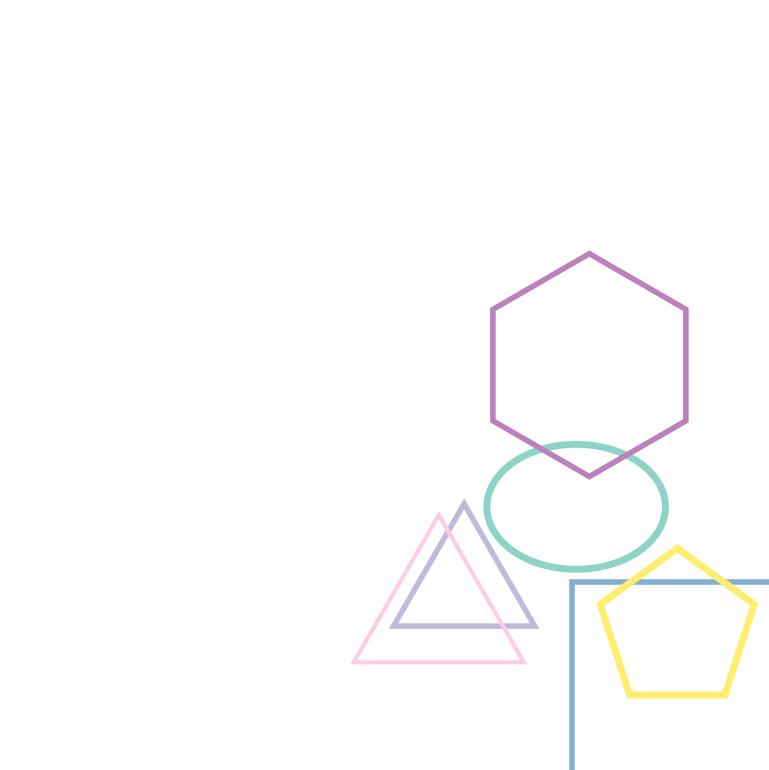[{"shape": "oval", "thickness": 2.5, "radius": 0.58, "center": [0.748, 0.342]}, {"shape": "triangle", "thickness": 2, "radius": 0.53, "center": [0.603, 0.24]}, {"shape": "square", "thickness": 2, "radius": 0.71, "center": [0.885, 0.103]}, {"shape": "triangle", "thickness": 1.5, "radius": 0.64, "center": [0.57, 0.204]}, {"shape": "hexagon", "thickness": 2, "radius": 0.72, "center": [0.765, 0.526]}, {"shape": "pentagon", "thickness": 2.5, "radius": 0.53, "center": [0.88, 0.183]}]